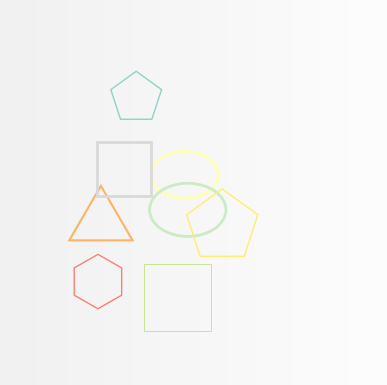[{"shape": "pentagon", "thickness": 1, "radius": 0.34, "center": [0.351, 0.746]}, {"shape": "oval", "thickness": 2, "radius": 0.43, "center": [0.476, 0.546]}, {"shape": "hexagon", "thickness": 1, "radius": 0.35, "center": [0.253, 0.269]}, {"shape": "triangle", "thickness": 1.5, "radius": 0.47, "center": [0.26, 0.423]}, {"shape": "square", "thickness": 0.5, "radius": 0.43, "center": [0.458, 0.227]}, {"shape": "square", "thickness": 2, "radius": 0.35, "center": [0.32, 0.562]}, {"shape": "oval", "thickness": 2, "radius": 0.49, "center": [0.484, 0.455]}, {"shape": "pentagon", "thickness": 1, "radius": 0.48, "center": [0.573, 0.412]}]